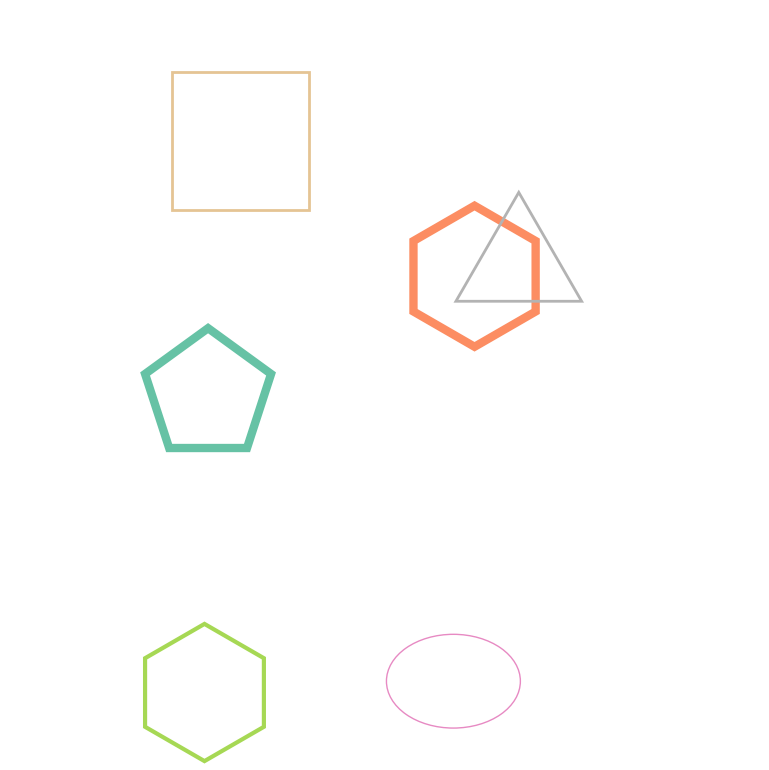[{"shape": "pentagon", "thickness": 3, "radius": 0.43, "center": [0.27, 0.488]}, {"shape": "hexagon", "thickness": 3, "radius": 0.46, "center": [0.616, 0.641]}, {"shape": "oval", "thickness": 0.5, "radius": 0.43, "center": [0.589, 0.115]}, {"shape": "hexagon", "thickness": 1.5, "radius": 0.45, "center": [0.266, 0.101]}, {"shape": "square", "thickness": 1, "radius": 0.45, "center": [0.312, 0.816]}, {"shape": "triangle", "thickness": 1, "radius": 0.47, "center": [0.674, 0.656]}]